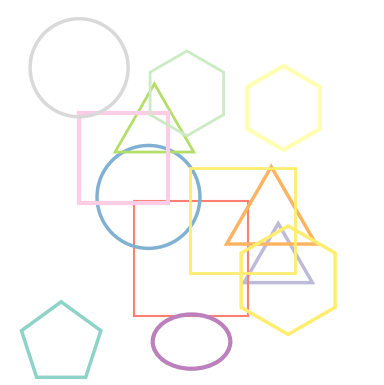[{"shape": "pentagon", "thickness": 2.5, "radius": 0.54, "center": [0.159, 0.108]}, {"shape": "hexagon", "thickness": 3, "radius": 0.54, "center": [0.737, 0.72]}, {"shape": "triangle", "thickness": 2.5, "radius": 0.51, "center": [0.723, 0.317]}, {"shape": "square", "thickness": 1.5, "radius": 0.74, "center": [0.496, 0.328]}, {"shape": "circle", "thickness": 2.5, "radius": 0.67, "center": [0.386, 0.489]}, {"shape": "triangle", "thickness": 2.5, "radius": 0.67, "center": [0.705, 0.433]}, {"shape": "triangle", "thickness": 2, "radius": 0.59, "center": [0.401, 0.664]}, {"shape": "square", "thickness": 3, "radius": 0.58, "center": [0.32, 0.59]}, {"shape": "circle", "thickness": 2.5, "radius": 0.64, "center": [0.205, 0.824]}, {"shape": "oval", "thickness": 3, "radius": 0.5, "center": [0.497, 0.113]}, {"shape": "hexagon", "thickness": 2, "radius": 0.55, "center": [0.485, 0.757]}, {"shape": "hexagon", "thickness": 2.5, "radius": 0.7, "center": [0.748, 0.272]}, {"shape": "square", "thickness": 2, "radius": 0.68, "center": [0.629, 0.428]}]